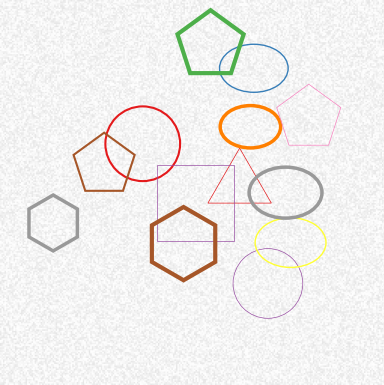[{"shape": "triangle", "thickness": 0.5, "radius": 0.48, "center": [0.622, 0.52]}, {"shape": "circle", "thickness": 1.5, "radius": 0.49, "center": [0.371, 0.627]}, {"shape": "oval", "thickness": 1, "radius": 0.45, "center": [0.659, 0.823]}, {"shape": "pentagon", "thickness": 3, "radius": 0.45, "center": [0.547, 0.883]}, {"shape": "square", "thickness": 0.5, "radius": 0.5, "center": [0.508, 0.472]}, {"shape": "circle", "thickness": 0.5, "radius": 0.45, "center": [0.696, 0.264]}, {"shape": "oval", "thickness": 2.5, "radius": 0.39, "center": [0.65, 0.671]}, {"shape": "oval", "thickness": 1, "radius": 0.46, "center": [0.755, 0.37]}, {"shape": "hexagon", "thickness": 3, "radius": 0.48, "center": [0.477, 0.367]}, {"shape": "pentagon", "thickness": 1.5, "radius": 0.42, "center": [0.27, 0.572]}, {"shape": "pentagon", "thickness": 0.5, "radius": 0.44, "center": [0.802, 0.694]}, {"shape": "oval", "thickness": 2.5, "radius": 0.47, "center": [0.742, 0.5]}, {"shape": "hexagon", "thickness": 2.5, "radius": 0.36, "center": [0.138, 0.421]}]